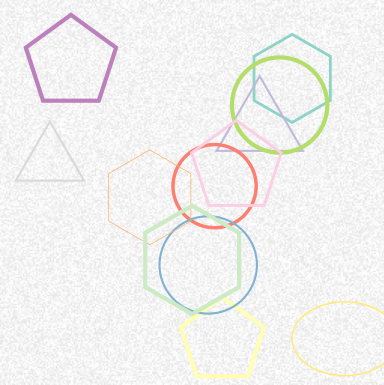[{"shape": "hexagon", "thickness": 2, "radius": 0.57, "center": [0.759, 0.796]}, {"shape": "pentagon", "thickness": 3, "radius": 0.57, "center": [0.577, 0.115]}, {"shape": "triangle", "thickness": 1.5, "radius": 0.65, "center": [0.675, 0.673]}, {"shape": "circle", "thickness": 2.5, "radius": 0.54, "center": [0.557, 0.516]}, {"shape": "circle", "thickness": 1.5, "radius": 0.63, "center": [0.541, 0.312]}, {"shape": "hexagon", "thickness": 0.5, "radius": 0.62, "center": [0.389, 0.487]}, {"shape": "circle", "thickness": 3, "radius": 0.62, "center": [0.726, 0.727]}, {"shape": "pentagon", "thickness": 2, "radius": 0.61, "center": [0.614, 0.565]}, {"shape": "triangle", "thickness": 1.5, "radius": 0.51, "center": [0.13, 0.582]}, {"shape": "pentagon", "thickness": 3, "radius": 0.62, "center": [0.184, 0.838]}, {"shape": "hexagon", "thickness": 3, "radius": 0.7, "center": [0.499, 0.325]}, {"shape": "oval", "thickness": 1, "radius": 0.68, "center": [0.895, 0.12]}]